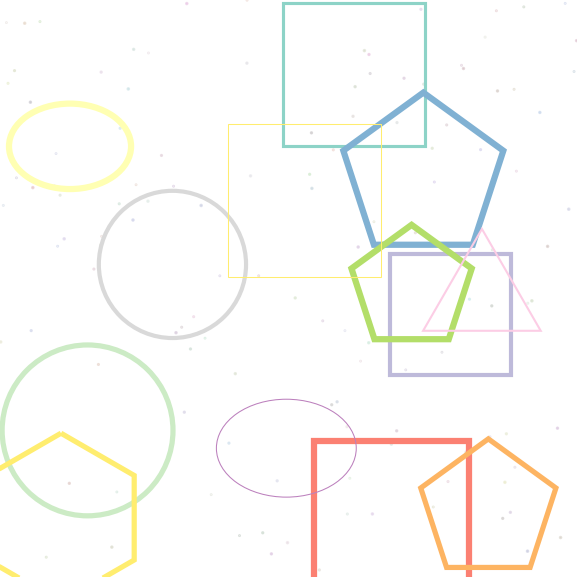[{"shape": "square", "thickness": 1.5, "radius": 0.62, "center": [0.613, 0.87]}, {"shape": "oval", "thickness": 3, "radius": 0.53, "center": [0.121, 0.746]}, {"shape": "square", "thickness": 2, "radius": 0.52, "center": [0.78, 0.454]}, {"shape": "square", "thickness": 3, "radius": 0.67, "center": [0.678, 0.101]}, {"shape": "pentagon", "thickness": 3, "radius": 0.73, "center": [0.733, 0.693]}, {"shape": "pentagon", "thickness": 2.5, "radius": 0.62, "center": [0.846, 0.116]}, {"shape": "pentagon", "thickness": 3, "radius": 0.55, "center": [0.713, 0.5]}, {"shape": "triangle", "thickness": 1, "radius": 0.59, "center": [0.834, 0.485]}, {"shape": "circle", "thickness": 2, "radius": 0.64, "center": [0.299, 0.541]}, {"shape": "oval", "thickness": 0.5, "radius": 0.61, "center": [0.496, 0.223]}, {"shape": "circle", "thickness": 2.5, "radius": 0.74, "center": [0.152, 0.254]}, {"shape": "hexagon", "thickness": 2.5, "radius": 0.73, "center": [0.106, 0.103]}, {"shape": "square", "thickness": 0.5, "radius": 0.66, "center": [0.527, 0.653]}]